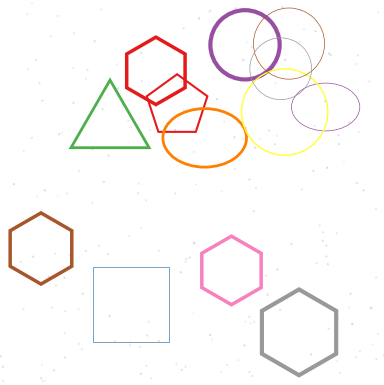[{"shape": "pentagon", "thickness": 1.5, "radius": 0.41, "center": [0.46, 0.724]}, {"shape": "hexagon", "thickness": 2.5, "radius": 0.44, "center": [0.405, 0.816]}, {"shape": "square", "thickness": 0.5, "radius": 0.49, "center": [0.341, 0.21]}, {"shape": "triangle", "thickness": 2, "radius": 0.59, "center": [0.286, 0.675]}, {"shape": "oval", "thickness": 0.5, "radius": 0.44, "center": [0.846, 0.722]}, {"shape": "circle", "thickness": 3, "radius": 0.45, "center": [0.636, 0.884]}, {"shape": "oval", "thickness": 2, "radius": 0.54, "center": [0.532, 0.642]}, {"shape": "circle", "thickness": 1, "radius": 0.56, "center": [0.739, 0.709]}, {"shape": "circle", "thickness": 0.5, "radius": 0.46, "center": [0.751, 0.887]}, {"shape": "hexagon", "thickness": 2.5, "radius": 0.46, "center": [0.106, 0.355]}, {"shape": "hexagon", "thickness": 2.5, "radius": 0.44, "center": [0.601, 0.298]}, {"shape": "hexagon", "thickness": 3, "radius": 0.56, "center": [0.777, 0.137]}, {"shape": "circle", "thickness": 0.5, "radius": 0.4, "center": [0.729, 0.821]}]